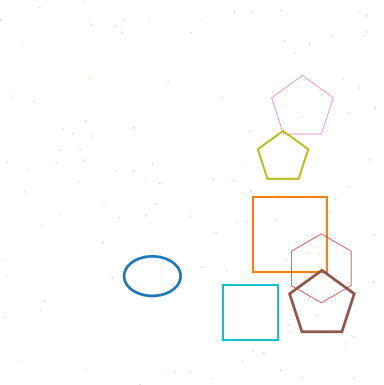[{"shape": "oval", "thickness": 2, "radius": 0.37, "center": [0.396, 0.283]}, {"shape": "square", "thickness": 1.5, "radius": 0.48, "center": [0.754, 0.391]}, {"shape": "hexagon", "thickness": 0.5, "radius": 0.45, "center": [0.835, 0.303]}, {"shape": "pentagon", "thickness": 2, "radius": 0.44, "center": [0.836, 0.21]}, {"shape": "pentagon", "thickness": 0.5, "radius": 0.42, "center": [0.786, 0.72]}, {"shape": "pentagon", "thickness": 1.5, "radius": 0.34, "center": [0.735, 0.591]}, {"shape": "square", "thickness": 1.5, "radius": 0.36, "center": [0.651, 0.189]}]